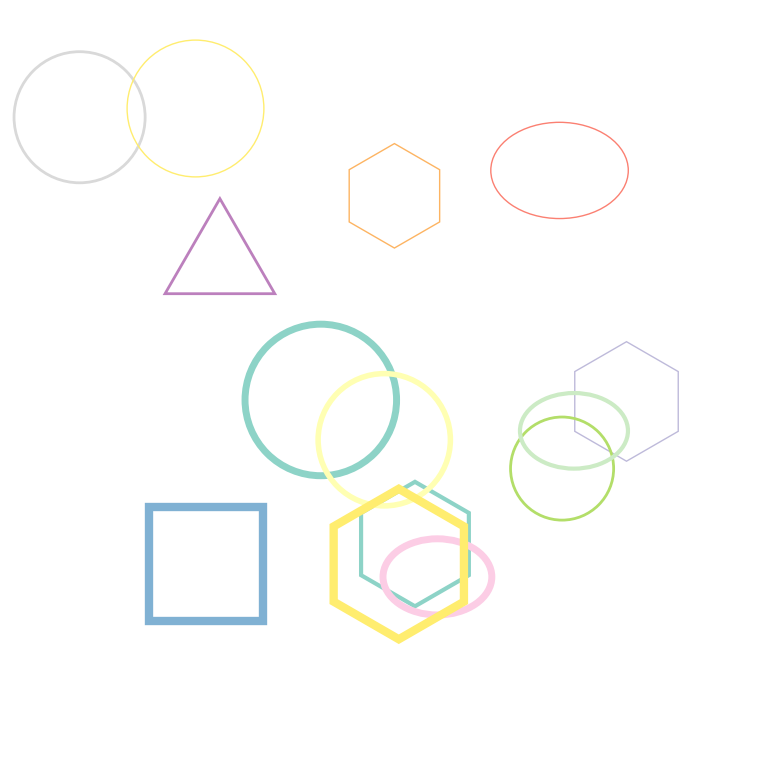[{"shape": "hexagon", "thickness": 1.5, "radius": 0.4, "center": [0.539, 0.293]}, {"shape": "circle", "thickness": 2.5, "radius": 0.49, "center": [0.417, 0.481]}, {"shape": "circle", "thickness": 2, "radius": 0.43, "center": [0.499, 0.429]}, {"shape": "hexagon", "thickness": 0.5, "radius": 0.39, "center": [0.814, 0.479]}, {"shape": "oval", "thickness": 0.5, "radius": 0.45, "center": [0.727, 0.779]}, {"shape": "square", "thickness": 3, "radius": 0.37, "center": [0.268, 0.267]}, {"shape": "hexagon", "thickness": 0.5, "radius": 0.34, "center": [0.512, 0.746]}, {"shape": "circle", "thickness": 1, "radius": 0.33, "center": [0.73, 0.391]}, {"shape": "oval", "thickness": 2.5, "radius": 0.35, "center": [0.568, 0.251]}, {"shape": "circle", "thickness": 1, "radius": 0.43, "center": [0.103, 0.848]}, {"shape": "triangle", "thickness": 1, "radius": 0.41, "center": [0.286, 0.66]}, {"shape": "oval", "thickness": 1.5, "radius": 0.35, "center": [0.745, 0.44]}, {"shape": "hexagon", "thickness": 3, "radius": 0.49, "center": [0.518, 0.267]}, {"shape": "circle", "thickness": 0.5, "radius": 0.44, "center": [0.254, 0.859]}]